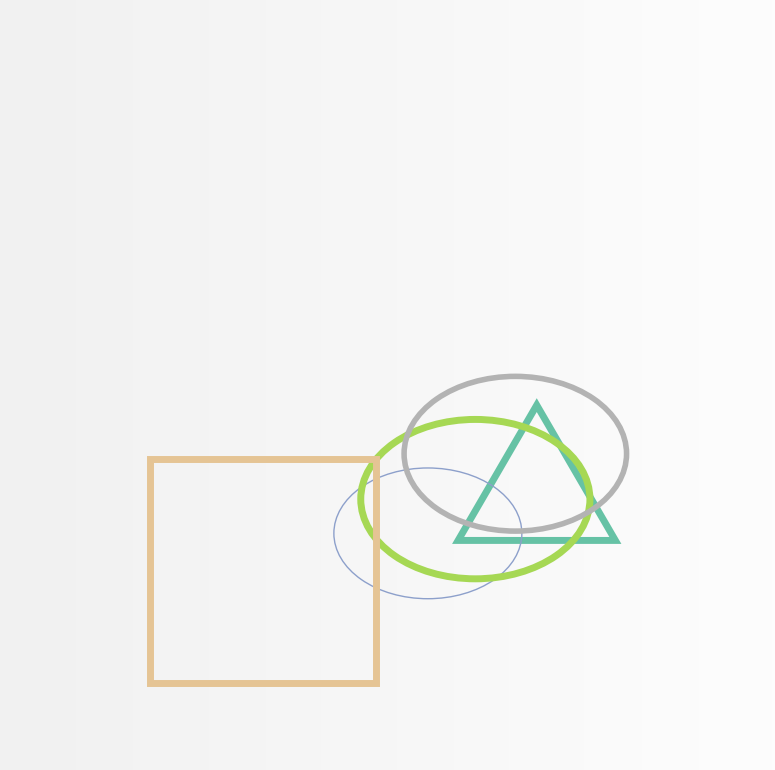[{"shape": "triangle", "thickness": 2.5, "radius": 0.59, "center": [0.693, 0.357]}, {"shape": "oval", "thickness": 0.5, "radius": 0.61, "center": [0.552, 0.307]}, {"shape": "oval", "thickness": 2.5, "radius": 0.74, "center": [0.613, 0.352]}, {"shape": "square", "thickness": 2.5, "radius": 0.73, "center": [0.339, 0.259]}, {"shape": "oval", "thickness": 2, "radius": 0.72, "center": [0.665, 0.411]}]